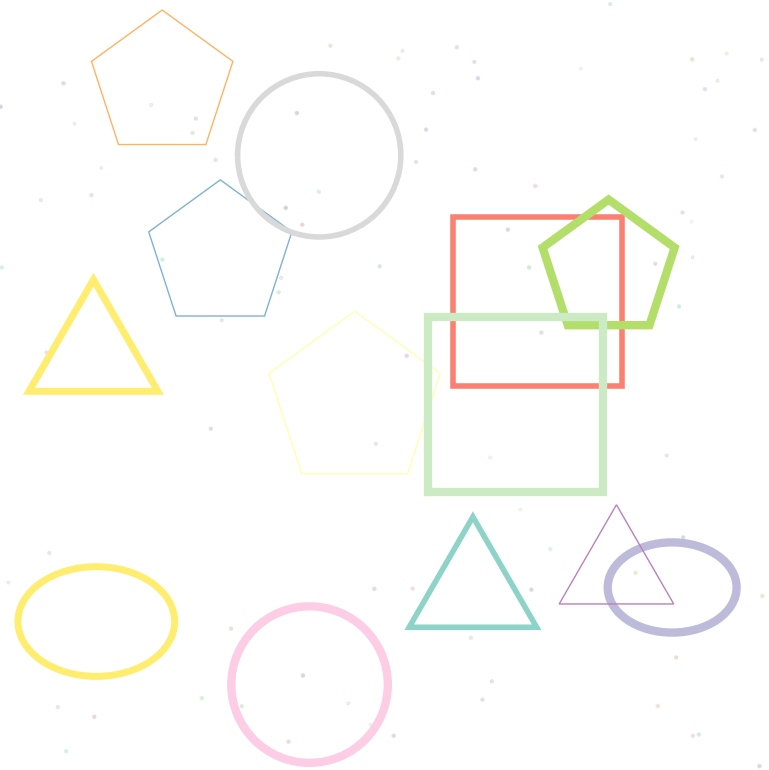[{"shape": "triangle", "thickness": 2, "radius": 0.48, "center": [0.614, 0.233]}, {"shape": "pentagon", "thickness": 0.5, "radius": 0.58, "center": [0.461, 0.479]}, {"shape": "oval", "thickness": 3, "radius": 0.42, "center": [0.873, 0.237]}, {"shape": "square", "thickness": 2, "radius": 0.55, "center": [0.698, 0.608]}, {"shape": "pentagon", "thickness": 0.5, "radius": 0.49, "center": [0.286, 0.669]}, {"shape": "pentagon", "thickness": 0.5, "radius": 0.48, "center": [0.211, 0.89]}, {"shape": "pentagon", "thickness": 3, "radius": 0.45, "center": [0.79, 0.651]}, {"shape": "circle", "thickness": 3, "radius": 0.51, "center": [0.402, 0.111]}, {"shape": "circle", "thickness": 2, "radius": 0.53, "center": [0.415, 0.798]}, {"shape": "triangle", "thickness": 0.5, "radius": 0.43, "center": [0.801, 0.259]}, {"shape": "square", "thickness": 3, "radius": 0.57, "center": [0.67, 0.475]}, {"shape": "triangle", "thickness": 2.5, "radius": 0.48, "center": [0.121, 0.54]}, {"shape": "oval", "thickness": 2.5, "radius": 0.51, "center": [0.125, 0.193]}]